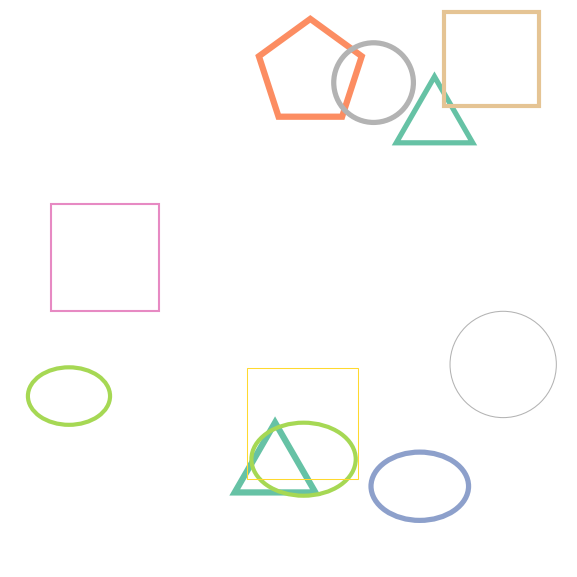[{"shape": "triangle", "thickness": 2.5, "radius": 0.38, "center": [0.752, 0.79]}, {"shape": "triangle", "thickness": 3, "radius": 0.4, "center": [0.476, 0.187]}, {"shape": "pentagon", "thickness": 3, "radius": 0.47, "center": [0.537, 0.873]}, {"shape": "oval", "thickness": 2.5, "radius": 0.42, "center": [0.727, 0.157]}, {"shape": "square", "thickness": 1, "radius": 0.46, "center": [0.182, 0.554]}, {"shape": "oval", "thickness": 2, "radius": 0.45, "center": [0.526, 0.204]}, {"shape": "oval", "thickness": 2, "radius": 0.36, "center": [0.119, 0.313]}, {"shape": "square", "thickness": 0.5, "radius": 0.48, "center": [0.524, 0.266]}, {"shape": "square", "thickness": 2, "radius": 0.41, "center": [0.851, 0.897]}, {"shape": "circle", "thickness": 2.5, "radius": 0.34, "center": [0.647, 0.856]}, {"shape": "circle", "thickness": 0.5, "radius": 0.46, "center": [0.871, 0.368]}]